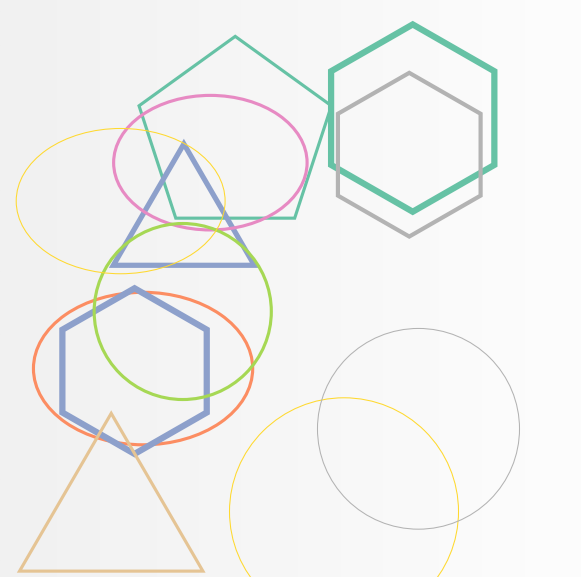[{"shape": "hexagon", "thickness": 3, "radius": 0.81, "center": [0.71, 0.795]}, {"shape": "pentagon", "thickness": 1.5, "radius": 0.87, "center": [0.405, 0.762]}, {"shape": "oval", "thickness": 1.5, "radius": 0.94, "center": [0.246, 0.361]}, {"shape": "hexagon", "thickness": 3, "radius": 0.72, "center": [0.231, 0.357]}, {"shape": "triangle", "thickness": 2.5, "radius": 0.7, "center": [0.316, 0.61]}, {"shape": "oval", "thickness": 1.5, "radius": 0.83, "center": [0.362, 0.717]}, {"shape": "circle", "thickness": 1.5, "radius": 0.76, "center": [0.314, 0.46]}, {"shape": "oval", "thickness": 0.5, "radius": 0.9, "center": [0.208, 0.651]}, {"shape": "circle", "thickness": 0.5, "radius": 0.98, "center": [0.592, 0.113]}, {"shape": "triangle", "thickness": 1.5, "radius": 0.91, "center": [0.191, 0.101]}, {"shape": "circle", "thickness": 0.5, "radius": 0.87, "center": [0.72, 0.257]}, {"shape": "hexagon", "thickness": 2, "radius": 0.71, "center": [0.704, 0.731]}]